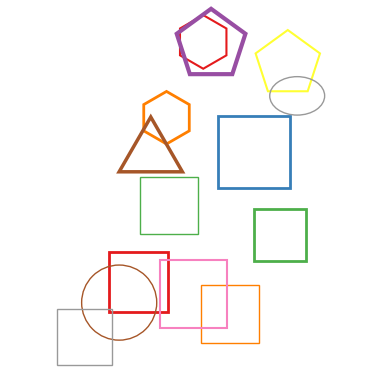[{"shape": "hexagon", "thickness": 1.5, "radius": 0.35, "center": [0.528, 0.891]}, {"shape": "square", "thickness": 2, "radius": 0.39, "center": [0.359, 0.268]}, {"shape": "square", "thickness": 2, "radius": 0.47, "center": [0.66, 0.606]}, {"shape": "square", "thickness": 2, "radius": 0.34, "center": [0.728, 0.39]}, {"shape": "square", "thickness": 1, "radius": 0.37, "center": [0.439, 0.466]}, {"shape": "pentagon", "thickness": 3, "radius": 0.47, "center": [0.548, 0.883]}, {"shape": "hexagon", "thickness": 2, "radius": 0.34, "center": [0.433, 0.694]}, {"shape": "square", "thickness": 1, "radius": 0.38, "center": [0.597, 0.184]}, {"shape": "pentagon", "thickness": 1.5, "radius": 0.44, "center": [0.748, 0.834]}, {"shape": "circle", "thickness": 1, "radius": 0.49, "center": [0.31, 0.214]}, {"shape": "triangle", "thickness": 2.5, "radius": 0.47, "center": [0.392, 0.601]}, {"shape": "square", "thickness": 1.5, "radius": 0.44, "center": [0.503, 0.237]}, {"shape": "oval", "thickness": 1, "radius": 0.36, "center": [0.772, 0.751]}, {"shape": "square", "thickness": 1, "radius": 0.36, "center": [0.22, 0.125]}]